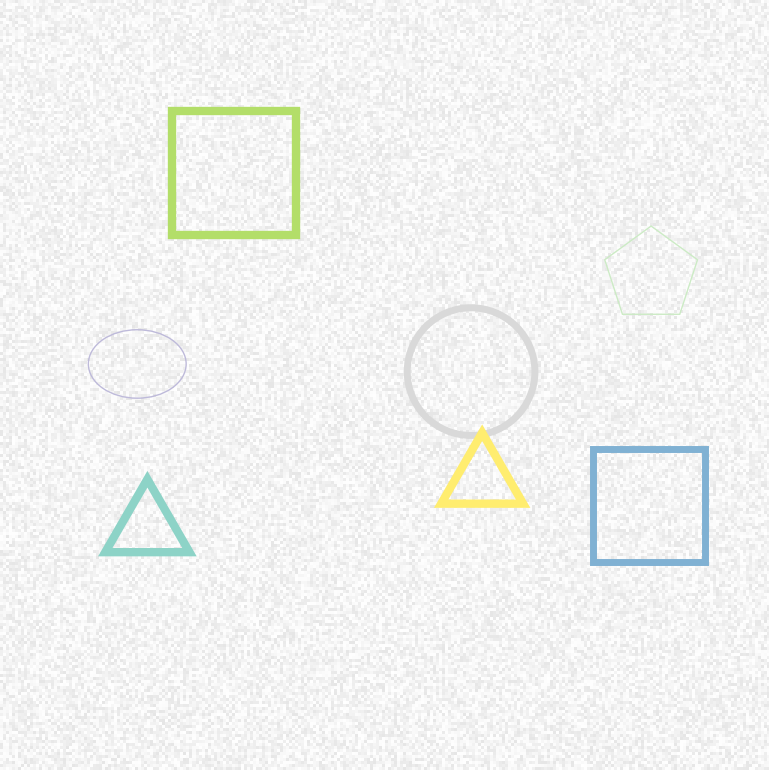[{"shape": "triangle", "thickness": 3, "radius": 0.32, "center": [0.191, 0.314]}, {"shape": "oval", "thickness": 0.5, "radius": 0.32, "center": [0.178, 0.527]}, {"shape": "square", "thickness": 2.5, "radius": 0.36, "center": [0.842, 0.344]}, {"shape": "square", "thickness": 3, "radius": 0.4, "center": [0.304, 0.775]}, {"shape": "circle", "thickness": 2.5, "radius": 0.41, "center": [0.612, 0.517]}, {"shape": "pentagon", "thickness": 0.5, "radius": 0.32, "center": [0.846, 0.643]}, {"shape": "triangle", "thickness": 3, "radius": 0.31, "center": [0.626, 0.377]}]